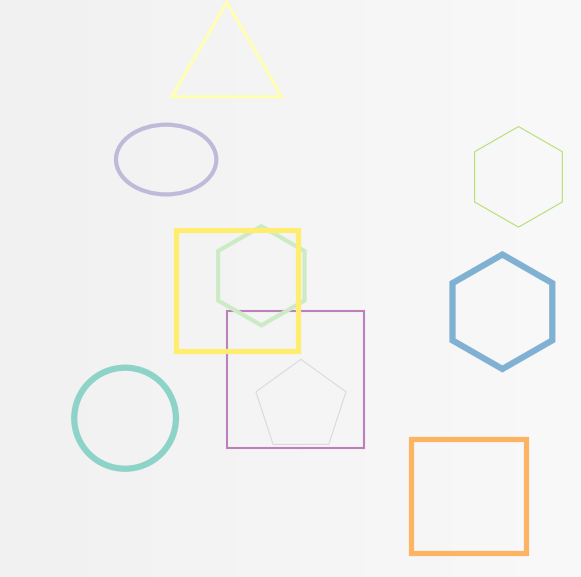[{"shape": "circle", "thickness": 3, "radius": 0.44, "center": [0.215, 0.275]}, {"shape": "triangle", "thickness": 1.5, "radius": 0.55, "center": [0.39, 0.886]}, {"shape": "oval", "thickness": 2, "radius": 0.43, "center": [0.286, 0.723]}, {"shape": "hexagon", "thickness": 3, "radius": 0.5, "center": [0.864, 0.459]}, {"shape": "square", "thickness": 2.5, "radius": 0.49, "center": [0.806, 0.141]}, {"shape": "hexagon", "thickness": 0.5, "radius": 0.44, "center": [0.892, 0.693]}, {"shape": "pentagon", "thickness": 0.5, "radius": 0.41, "center": [0.518, 0.295]}, {"shape": "square", "thickness": 1, "radius": 0.59, "center": [0.508, 0.342]}, {"shape": "hexagon", "thickness": 2, "radius": 0.43, "center": [0.45, 0.522]}, {"shape": "square", "thickness": 2.5, "radius": 0.52, "center": [0.408, 0.497]}]